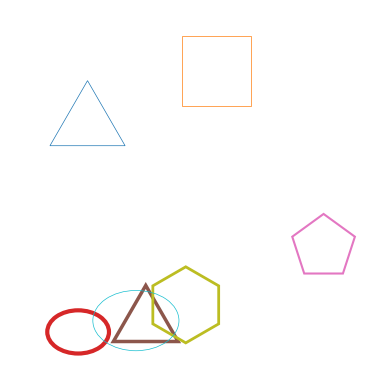[{"shape": "triangle", "thickness": 0.5, "radius": 0.56, "center": [0.227, 0.678]}, {"shape": "square", "thickness": 0.5, "radius": 0.45, "center": [0.563, 0.816]}, {"shape": "oval", "thickness": 3, "radius": 0.4, "center": [0.203, 0.138]}, {"shape": "triangle", "thickness": 2.5, "radius": 0.49, "center": [0.379, 0.162]}, {"shape": "pentagon", "thickness": 1.5, "radius": 0.43, "center": [0.84, 0.359]}, {"shape": "hexagon", "thickness": 2, "radius": 0.49, "center": [0.482, 0.208]}, {"shape": "oval", "thickness": 0.5, "radius": 0.56, "center": [0.353, 0.167]}]